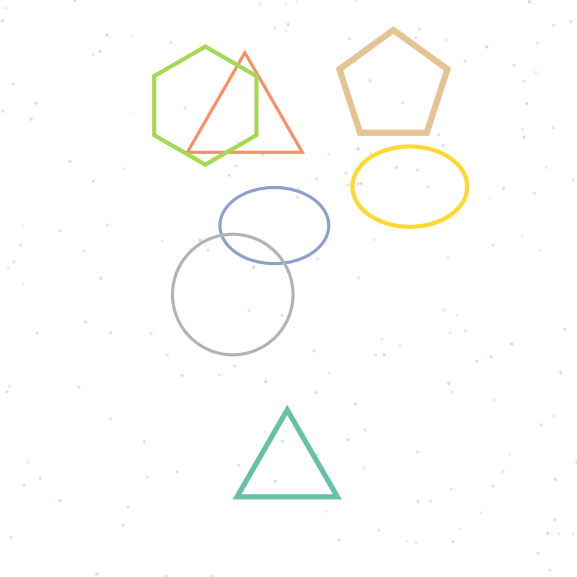[{"shape": "triangle", "thickness": 2.5, "radius": 0.5, "center": [0.497, 0.189]}, {"shape": "triangle", "thickness": 1.5, "radius": 0.57, "center": [0.424, 0.793]}, {"shape": "oval", "thickness": 1.5, "radius": 0.47, "center": [0.475, 0.609]}, {"shape": "hexagon", "thickness": 2, "radius": 0.51, "center": [0.356, 0.816]}, {"shape": "oval", "thickness": 2, "radius": 0.5, "center": [0.71, 0.676]}, {"shape": "pentagon", "thickness": 3, "radius": 0.49, "center": [0.681, 0.849]}, {"shape": "circle", "thickness": 1.5, "radius": 0.52, "center": [0.403, 0.489]}]